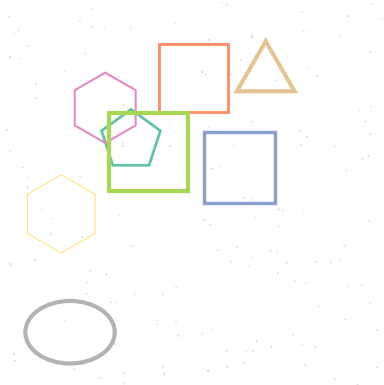[{"shape": "pentagon", "thickness": 2, "radius": 0.4, "center": [0.34, 0.636]}, {"shape": "square", "thickness": 2, "radius": 0.45, "center": [0.503, 0.798]}, {"shape": "square", "thickness": 2.5, "radius": 0.46, "center": [0.623, 0.564]}, {"shape": "hexagon", "thickness": 1.5, "radius": 0.46, "center": [0.273, 0.72]}, {"shape": "square", "thickness": 3, "radius": 0.51, "center": [0.386, 0.605]}, {"shape": "hexagon", "thickness": 0.5, "radius": 0.51, "center": [0.159, 0.444]}, {"shape": "triangle", "thickness": 3, "radius": 0.43, "center": [0.69, 0.806]}, {"shape": "oval", "thickness": 3, "radius": 0.58, "center": [0.182, 0.137]}]